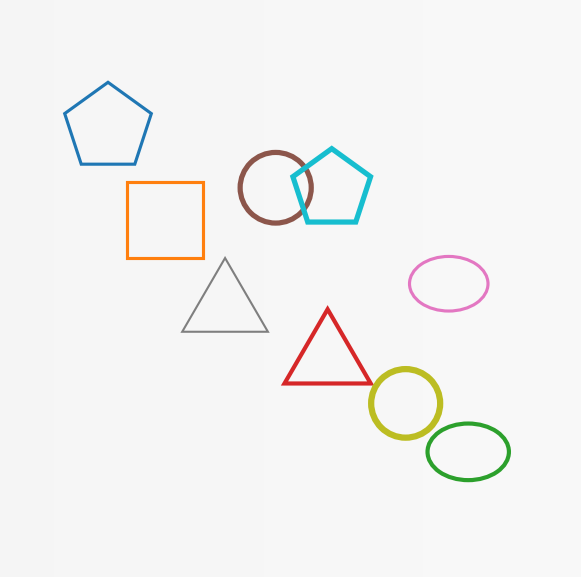[{"shape": "pentagon", "thickness": 1.5, "radius": 0.39, "center": [0.186, 0.778]}, {"shape": "square", "thickness": 1.5, "radius": 0.33, "center": [0.284, 0.618]}, {"shape": "oval", "thickness": 2, "radius": 0.35, "center": [0.806, 0.217]}, {"shape": "triangle", "thickness": 2, "radius": 0.43, "center": [0.564, 0.378]}, {"shape": "circle", "thickness": 2.5, "radius": 0.31, "center": [0.474, 0.674]}, {"shape": "oval", "thickness": 1.5, "radius": 0.34, "center": [0.772, 0.508]}, {"shape": "triangle", "thickness": 1, "radius": 0.43, "center": [0.387, 0.467]}, {"shape": "circle", "thickness": 3, "radius": 0.3, "center": [0.698, 0.301]}, {"shape": "pentagon", "thickness": 2.5, "radius": 0.35, "center": [0.571, 0.671]}]